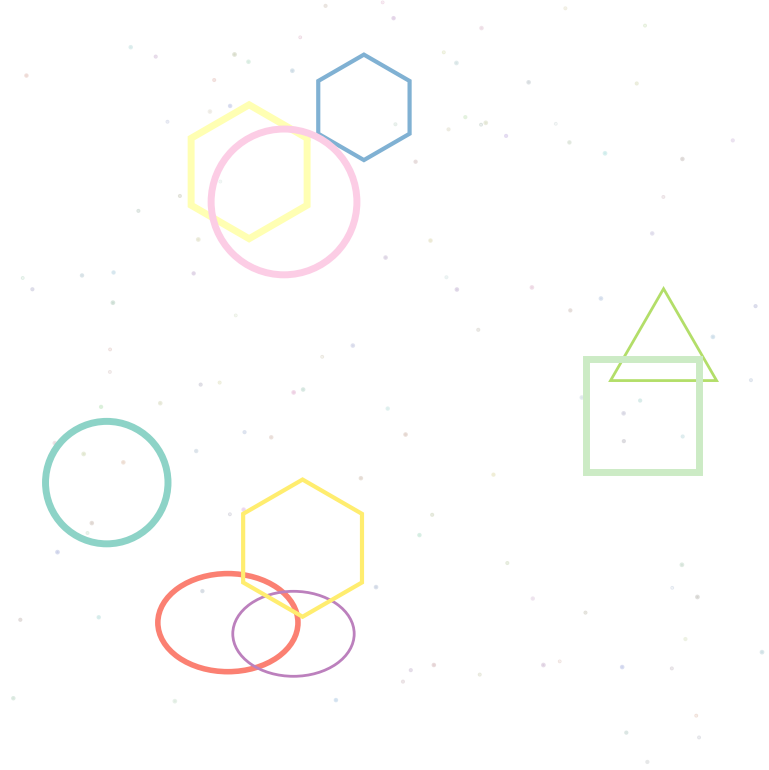[{"shape": "circle", "thickness": 2.5, "radius": 0.4, "center": [0.139, 0.373]}, {"shape": "hexagon", "thickness": 2.5, "radius": 0.43, "center": [0.324, 0.777]}, {"shape": "oval", "thickness": 2, "radius": 0.45, "center": [0.296, 0.191]}, {"shape": "hexagon", "thickness": 1.5, "radius": 0.34, "center": [0.473, 0.861]}, {"shape": "triangle", "thickness": 1, "radius": 0.4, "center": [0.862, 0.546]}, {"shape": "circle", "thickness": 2.5, "radius": 0.47, "center": [0.369, 0.738]}, {"shape": "oval", "thickness": 1, "radius": 0.39, "center": [0.381, 0.177]}, {"shape": "square", "thickness": 2.5, "radius": 0.37, "center": [0.835, 0.461]}, {"shape": "hexagon", "thickness": 1.5, "radius": 0.45, "center": [0.393, 0.288]}]